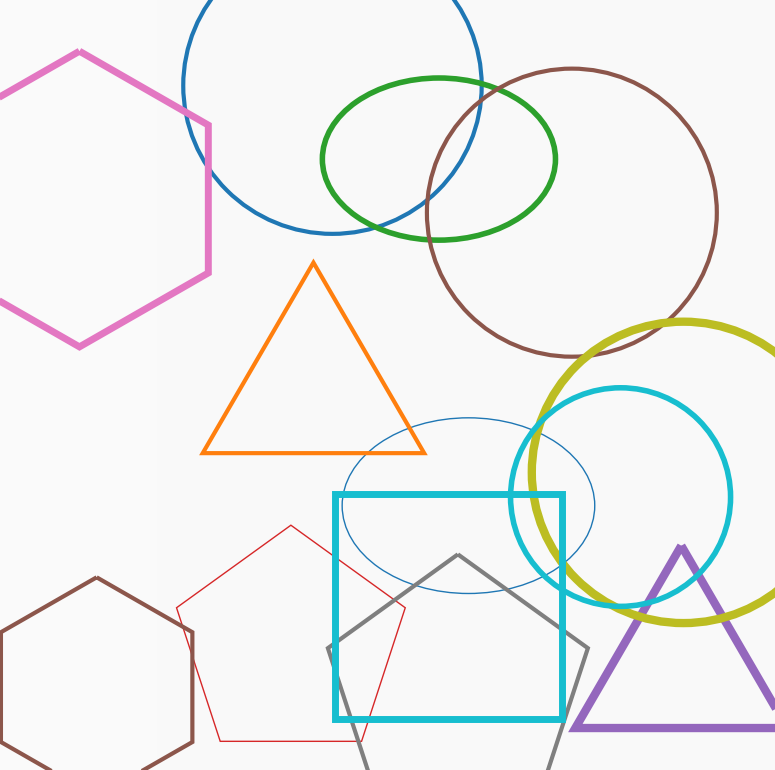[{"shape": "circle", "thickness": 1.5, "radius": 0.96, "center": [0.429, 0.889]}, {"shape": "oval", "thickness": 0.5, "radius": 0.81, "center": [0.604, 0.343]}, {"shape": "triangle", "thickness": 1.5, "radius": 0.82, "center": [0.404, 0.494]}, {"shape": "oval", "thickness": 2, "radius": 0.75, "center": [0.566, 0.793]}, {"shape": "pentagon", "thickness": 0.5, "radius": 0.78, "center": [0.375, 0.163]}, {"shape": "triangle", "thickness": 3, "radius": 0.79, "center": [0.879, 0.133]}, {"shape": "hexagon", "thickness": 1.5, "radius": 0.71, "center": [0.125, 0.108]}, {"shape": "circle", "thickness": 1.5, "radius": 0.94, "center": [0.738, 0.724]}, {"shape": "hexagon", "thickness": 2.5, "radius": 0.96, "center": [0.103, 0.742]}, {"shape": "pentagon", "thickness": 1.5, "radius": 0.88, "center": [0.591, 0.104]}, {"shape": "circle", "thickness": 3, "radius": 0.98, "center": [0.882, 0.387]}, {"shape": "circle", "thickness": 2, "radius": 0.71, "center": [0.801, 0.354]}, {"shape": "square", "thickness": 2.5, "radius": 0.73, "center": [0.579, 0.212]}]